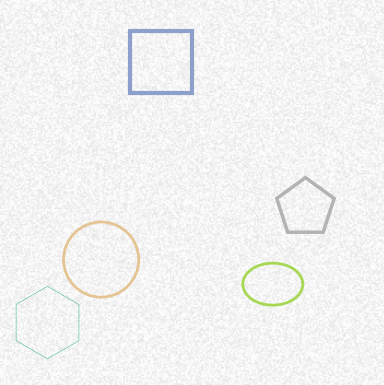[{"shape": "hexagon", "thickness": 0.5, "radius": 0.47, "center": [0.123, 0.162]}, {"shape": "square", "thickness": 3, "radius": 0.41, "center": [0.418, 0.839]}, {"shape": "oval", "thickness": 2, "radius": 0.39, "center": [0.709, 0.262]}, {"shape": "circle", "thickness": 2, "radius": 0.49, "center": [0.263, 0.326]}, {"shape": "pentagon", "thickness": 2.5, "radius": 0.39, "center": [0.793, 0.46]}]